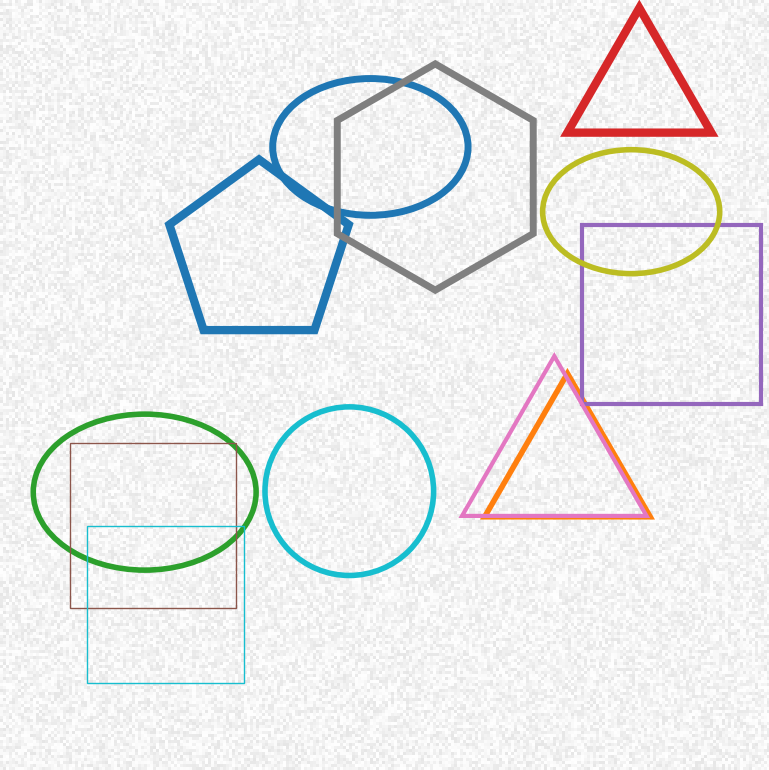[{"shape": "oval", "thickness": 2.5, "radius": 0.63, "center": [0.481, 0.809]}, {"shape": "pentagon", "thickness": 3, "radius": 0.61, "center": [0.336, 0.67]}, {"shape": "triangle", "thickness": 2, "radius": 0.62, "center": [0.737, 0.391]}, {"shape": "oval", "thickness": 2, "radius": 0.72, "center": [0.188, 0.361]}, {"shape": "triangle", "thickness": 3, "radius": 0.54, "center": [0.83, 0.882]}, {"shape": "square", "thickness": 1.5, "radius": 0.58, "center": [0.872, 0.591]}, {"shape": "square", "thickness": 0.5, "radius": 0.54, "center": [0.199, 0.318]}, {"shape": "triangle", "thickness": 1.5, "radius": 0.69, "center": [0.72, 0.399]}, {"shape": "hexagon", "thickness": 2.5, "radius": 0.73, "center": [0.565, 0.77]}, {"shape": "oval", "thickness": 2, "radius": 0.57, "center": [0.82, 0.725]}, {"shape": "square", "thickness": 0.5, "radius": 0.51, "center": [0.215, 0.215]}, {"shape": "circle", "thickness": 2, "radius": 0.55, "center": [0.454, 0.362]}]